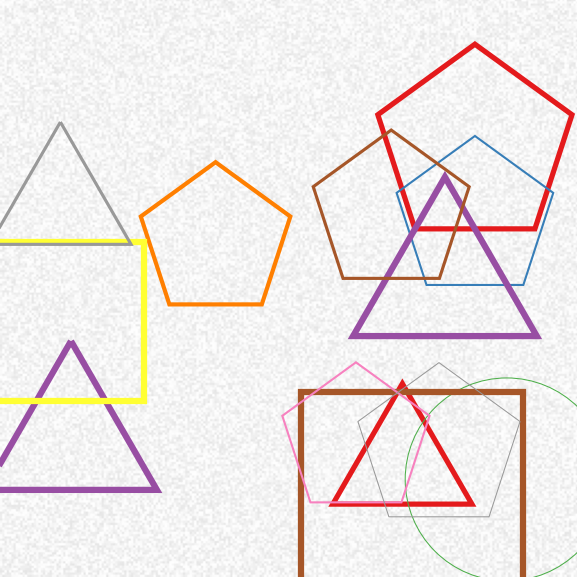[{"shape": "pentagon", "thickness": 2.5, "radius": 0.88, "center": [0.822, 0.746]}, {"shape": "triangle", "thickness": 2.5, "radius": 0.7, "center": [0.697, 0.196]}, {"shape": "pentagon", "thickness": 1, "radius": 0.71, "center": [0.822, 0.621]}, {"shape": "circle", "thickness": 0.5, "radius": 0.88, "center": [0.877, 0.169]}, {"shape": "triangle", "thickness": 3, "radius": 0.86, "center": [0.123, 0.237]}, {"shape": "triangle", "thickness": 3, "radius": 0.92, "center": [0.77, 0.509]}, {"shape": "pentagon", "thickness": 2, "radius": 0.68, "center": [0.373, 0.582]}, {"shape": "square", "thickness": 3, "radius": 0.69, "center": [0.111, 0.443]}, {"shape": "square", "thickness": 3, "radius": 0.96, "center": [0.714, 0.129]}, {"shape": "pentagon", "thickness": 1.5, "radius": 0.71, "center": [0.677, 0.632]}, {"shape": "pentagon", "thickness": 1, "radius": 0.67, "center": [0.616, 0.238]}, {"shape": "triangle", "thickness": 1.5, "radius": 0.71, "center": [0.105, 0.647]}, {"shape": "pentagon", "thickness": 0.5, "radius": 0.74, "center": [0.76, 0.224]}]